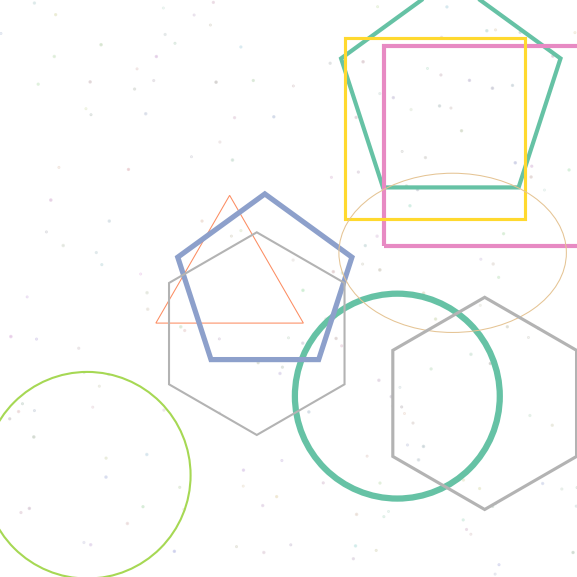[{"shape": "circle", "thickness": 3, "radius": 0.89, "center": [0.688, 0.313]}, {"shape": "pentagon", "thickness": 2, "radius": 1.0, "center": [0.781, 0.836]}, {"shape": "triangle", "thickness": 0.5, "radius": 0.74, "center": [0.398, 0.513]}, {"shape": "pentagon", "thickness": 2.5, "radius": 0.79, "center": [0.459, 0.505]}, {"shape": "square", "thickness": 2, "radius": 0.86, "center": [0.838, 0.746]}, {"shape": "circle", "thickness": 1, "radius": 0.89, "center": [0.151, 0.176]}, {"shape": "square", "thickness": 1.5, "radius": 0.78, "center": [0.753, 0.777]}, {"shape": "oval", "thickness": 0.5, "radius": 0.98, "center": [0.784, 0.561]}, {"shape": "hexagon", "thickness": 1.5, "radius": 0.92, "center": [0.839, 0.301]}, {"shape": "hexagon", "thickness": 1, "radius": 0.88, "center": [0.445, 0.421]}]